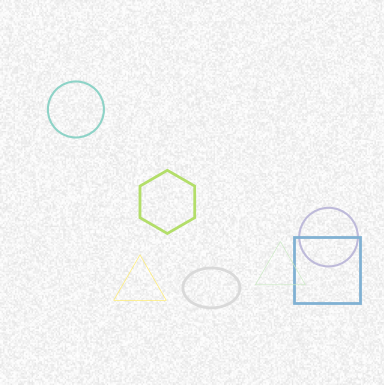[{"shape": "circle", "thickness": 1.5, "radius": 0.36, "center": [0.197, 0.716]}, {"shape": "circle", "thickness": 1.5, "radius": 0.38, "center": [0.853, 0.384]}, {"shape": "square", "thickness": 2, "radius": 0.43, "center": [0.849, 0.298]}, {"shape": "hexagon", "thickness": 2, "radius": 0.41, "center": [0.435, 0.476]}, {"shape": "oval", "thickness": 2, "radius": 0.37, "center": [0.549, 0.252]}, {"shape": "triangle", "thickness": 0.5, "radius": 0.37, "center": [0.728, 0.298]}, {"shape": "triangle", "thickness": 0.5, "radius": 0.39, "center": [0.364, 0.259]}]